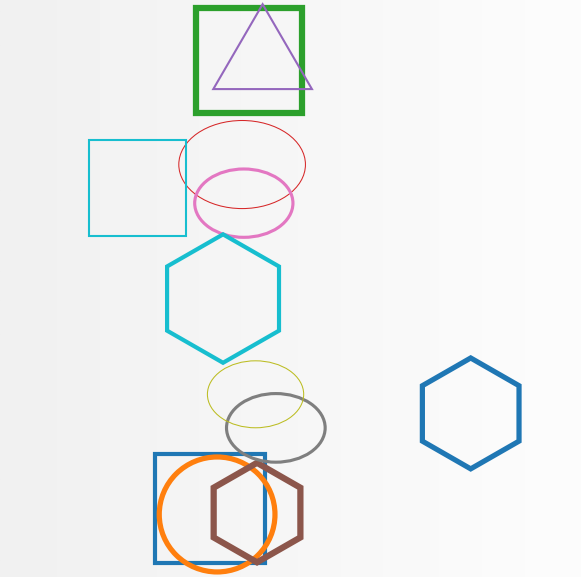[{"shape": "hexagon", "thickness": 2.5, "radius": 0.48, "center": [0.81, 0.283]}, {"shape": "square", "thickness": 2, "radius": 0.47, "center": [0.361, 0.119]}, {"shape": "circle", "thickness": 2.5, "radius": 0.5, "center": [0.374, 0.108]}, {"shape": "square", "thickness": 3, "radius": 0.46, "center": [0.428, 0.895]}, {"shape": "oval", "thickness": 0.5, "radius": 0.54, "center": [0.417, 0.714]}, {"shape": "triangle", "thickness": 1, "radius": 0.49, "center": [0.452, 0.894]}, {"shape": "hexagon", "thickness": 3, "radius": 0.43, "center": [0.442, 0.112]}, {"shape": "oval", "thickness": 1.5, "radius": 0.42, "center": [0.419, 0.647]}, {"shape": "oval", "thickness": 1.5, "radius": 0.42, "center": [0.475, 0.258]}, {"shape": "oval", "thickness": 0.5, "radius": 0.41, "center": [0.44, 0.316]}, {"shape": "square", "thickness": 1, "radius": 0.42, "center": [0.237, 0.673]}, {"shape": "hexagon", "thickness": 2, "radius": 0.56, "center": [0.384, 0.482]}]